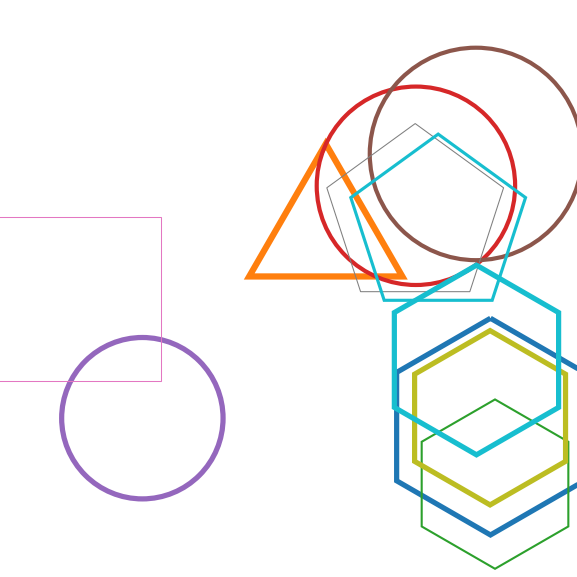[{"shape": "hexagon", "thickness": 2.5, "radius": 0.94, "center": [0.849, 0.26]}, {"shape": "triangle", "thickness": 3, "radius": 0.77, "center": [0.564, 0.597]}, {"shape": "hexagon", "thickness": 1, "radius": 0.73, "center": [0.857, 0.161]}, {"shape": "circle", "thickness": 2, "radius": 0.86, "center": [0.72, 0.677]}, {"shape": "circle", "thickness": 2.5, "radius": 0.7, "center": [0.247, 0.275]}, {"shape": "circle", "thickness": 2, "radius": 0.92, "center": [0.824, 0.733]}, {"shape": "square", "thickness": 0.5, "radius": 0.71, "center": [0.137, 0.482]}, {"shape": "pentagon", "thickness": 0.5, "radius": 0.8, "center": [0.719, 0.624]}, {"shape": "hexagon", "thickness": 2.5, "radius": 0.75, "center": [0.849, 0.276]}, {"shape": "hexagon", "thickness": 2.5, "radius": 0.82, "center": [0.825, 0.376]}, {"shape": "pentagon", "thickness": 1.5, "radius": 0.8, "center": [0.759, 0.608]}]